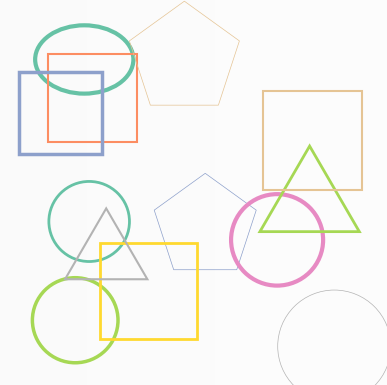[{"shape": "circle", "thickness": 2, "radius": 0.52, "center": [0.23, 0.425]}, {"shape": "oval", "thickness": 3, "radius": 0.63, "center": [0.217, 0.846]}, {"shape": "square", "thickness": 1.5, "radius": 0.57, "center": [0.239, 0.745]}, {"shape": "pentagon", "thickness": 0.5, "radius": 0.69, "center": [0.53, 0.411]}, {"shape": "square", "thickness": 2.5, "radius": 0.53, "center": [0.156, 0.706]}, {"shape": "circle", "thickness": 3, "radius": 0.59, "center": [0.715, 0.377]}, {"shape": "circle", "thickness": 2.5, "radius": 0.55, "center": [0.194, 0.168]}, {"shape": "triangle", "thickness": 2, "radius": 0.74, "center": [0.799, 0.472]}, {"shape": "square", "thickness": 2, "radius": 0.63, "center": [0.384, 0.244]}, {"shape": "pentagon", "thickness": 0.5, "radius": 0.75, "center": [0.476, 0.848]}, {"shape": "square", "thickness": 1.5, "radius": 0.64, "center": [0.806, 0.635]}, {"shape": "circle", "thickness": 0.5, "radius": 0.73, "center": [0.863, 0.101]}, {"shape": "triangle", "thickness": 1.5, "radius": 0.61, "center": [0.274, 0.336]}]